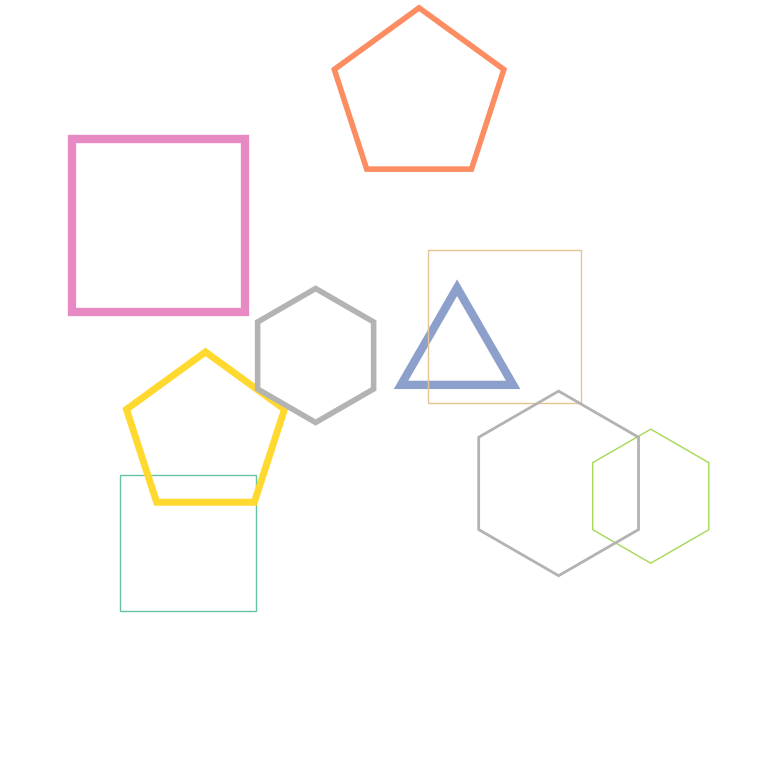[{"shape": "square", "thickness": 0.5, "radius": 0.44, "center": [0.245, 0.294]}, {"shape": "pentagon", "thickness": 2, "radius": 0.58, "center": [0.544, 0.874]}, {"shape": "triangle", "thickness": 3, "radius": 0.42, "center": [0.594, 0.542]}, {"shape": "square", "thickness": 3, "radius": 0.56, "center": [0.206, 0.707]}, {"shape": "hexagon", "thickness": 0.5, "radius": 0.44, "center": [0.845, 0.356]}, {"shape": "pentagon", "thickness": 2.5, "radius": 0.54, "center": [0.267, 0.435]}, {"shape": "square", "thickness": 0.5, "radius": 0.5, "center": [0.655, 0.576]}, {"shape": "hexagon", "thickness": 2, "radius": 0.44, "center": [0.41, 0.538]}, {"shape": "hexagon", "thickness": 1, "radius": 0.6, "center": [0.725, 0.372]}]